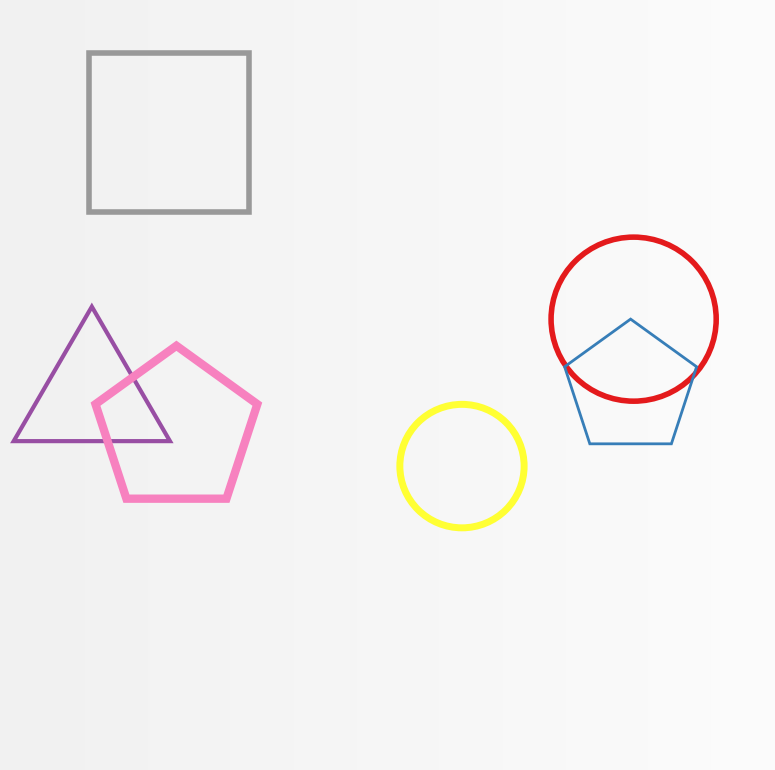[{"shape": "circle", "thickness": 2, "radius": 0.53, "center": [0.818, 0.586]}, {"shape": "pentagon", "thickness": 1, "radius": 0.45, "center": [0.814, 0.496]}, {"shape": "triangle", "thickness": 1.5, "radius": 0.58, "center": [0.119, 0.485]}, {"shape": "circle", "thickness": 2.5, "radius": 0.4, "center": [0.596, 0.395]}, {"shape": "pentagon", "thickness": 3, "radius": 0.55, "center": [0.228, 0.441]}, {"shape": "square", "thickness": 2, "radius": 0.52, "center": [0.218, 0.828]}]